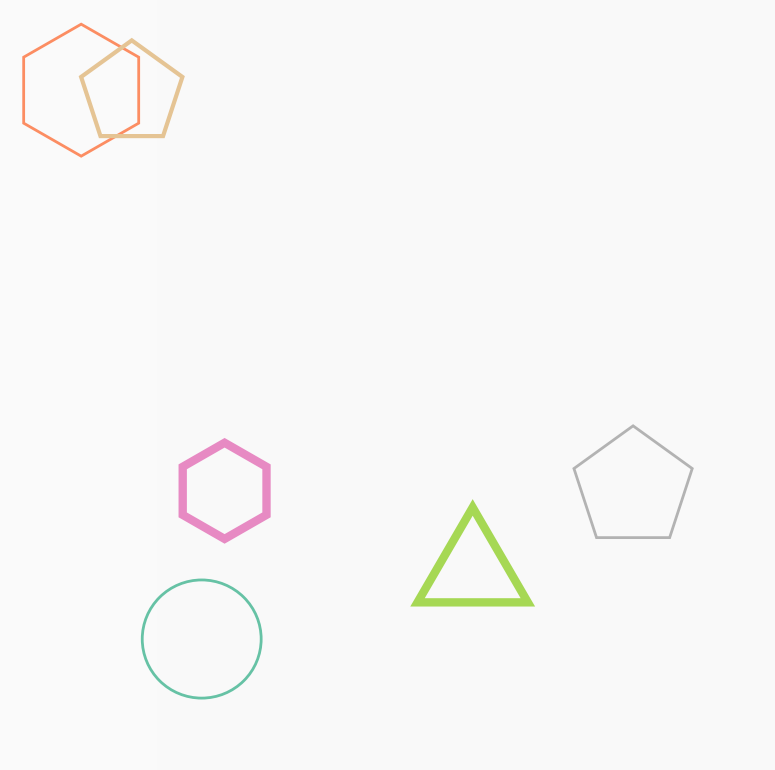[{"shape": "circle", "thickness": 1, "radius": 0.38, "center": [0.26, 0.17]}, {"shape": "hexagon", "thickness": 1, "radius": 0.43, "center": [0.105, 0.883]}, {"shape": "hexagon", "thickness": 3, "radius": 0.31, "center": [0.29, 0.363]}, {"shape": "triangle", "thickness": 3, "radius": 0.41, "center": [0.61, 0.259]}, {"shape": "pentagon", "thickness": 1.5, "radius": 0.34, "center": [0.17, 0.879]}, {"shape": "pentagon", "thickness": 1, "radius": 0.4, "center": [0.817, 0.367]}]